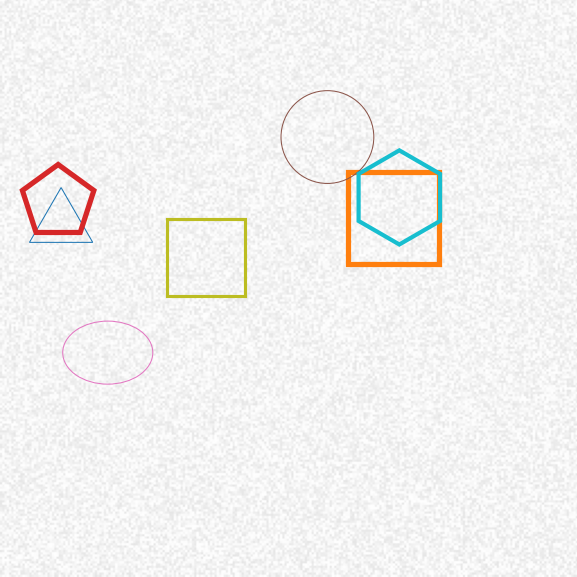[{"shape": "triangle", "thickness": 0.5, "radius": 0.32, "center": [0.106, 0.611]}, {"shape": "square", "thickness": 2.5, "radius": 0.4, "center": [0.681, 0.622]}, {"shape": "pentagon", "thickness": 2.5, "radius": 0.33, "center": [0.101, 0.649]}, {"shape": "circle", "thickness": 0.5, "radius": 0.4, "center": [0.567, 0.762]}, {"shape": "oval", "thickness": 0.5, "radius": 0.39, "center": [0.187, 0.389]}, {"shape": "square", "thickness": 1.5, "radius": 0.34, "center": [0.357, 0.553]}, {"shape": "hexagon", "thickness": 2, "radius": 0.41, "center": [0.692, 0.657]}]